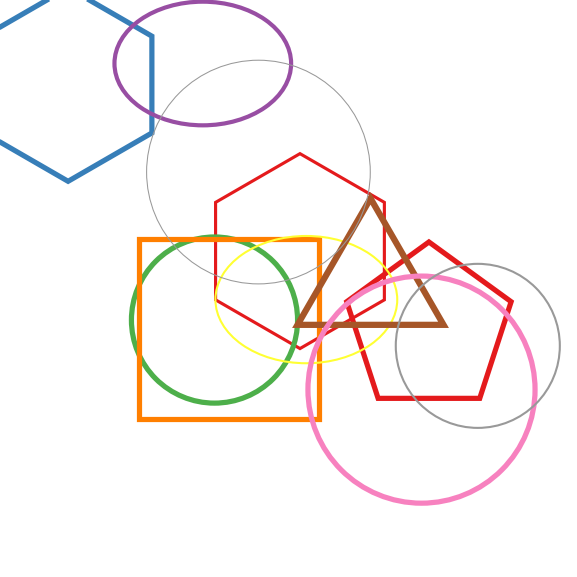[{"shape": "hexagon", "thickness": 1.5, "radius": 0.84, "center": [0.519, 0.564]}, {"shape": "pentagon", "thickness": 2.5, "radius": 0.75, "center": [0.743, 0.43]}, {"shape": "hexagon", "thickness": 2.5, "radius": 0.84, "center": [0.118, 0.853]}, {"shape": "circle", "thickness": 2.5, "radius": 0.72, "center": [0.371, 0.445]}, {"shape": "oval", "thickness": 2, "radius": 0.76, "center": [0.351, 0.889]}, {"shape": "square", "thickness": 2.5, "radius": 0.78, "center": [0.397, 0.43]}, {"shape": "oval", "thickness": 1, "radius": 0.79, "center": [0.53, 0.48]}, {"shape": "triangle", "thickness": 3, "radius": 0.73, "center": [0.642, 0.51]}, {"shape": "circle", "thickness": 2.5, "radius": 0.98, "center": [0.73, 0.324]}, {"shape": "circle", "thickness": 0.5, "radius": 0.97, "center": [0.448, 0.701]}, {"shape": "circle", "thickness": 1, "radius": 0.71, "center": [0.827, 0.4]}]